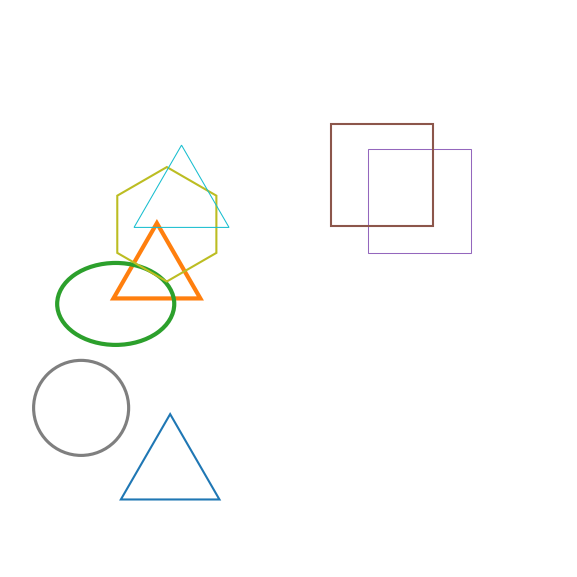[{"shape": "triangle", "thickness": 1, "radius": 0.49, "center": [0.295, 0.184]}, {"shape": "triangle", "thickness": 2, "radius": 0.43, "center": [0.272, 0.526]}, {"shape": "oval", "thickness": 2, "radius": 0.51, "center": [0.2, 0.473]}, {"shape": "square", "thickness": 0.5, "radius": 0.45, "center": [0.727, 0.651]}, {"shape": "square", "thickness": 1, "radius": 0.44, "center": [0.661, 0.697]}, {"shape": "circle", "thickness": 1.5, "radius": 0.41, "center": [0.14, 0.293]}, {"shape": "hexagon", "thickness": 1, "radius": 0.5, "center": [0.289, 0.611]}, {"shape": "triangle", "thickness": 0.5, "radius": 0.47, "center": [0.314, 0.653]}]